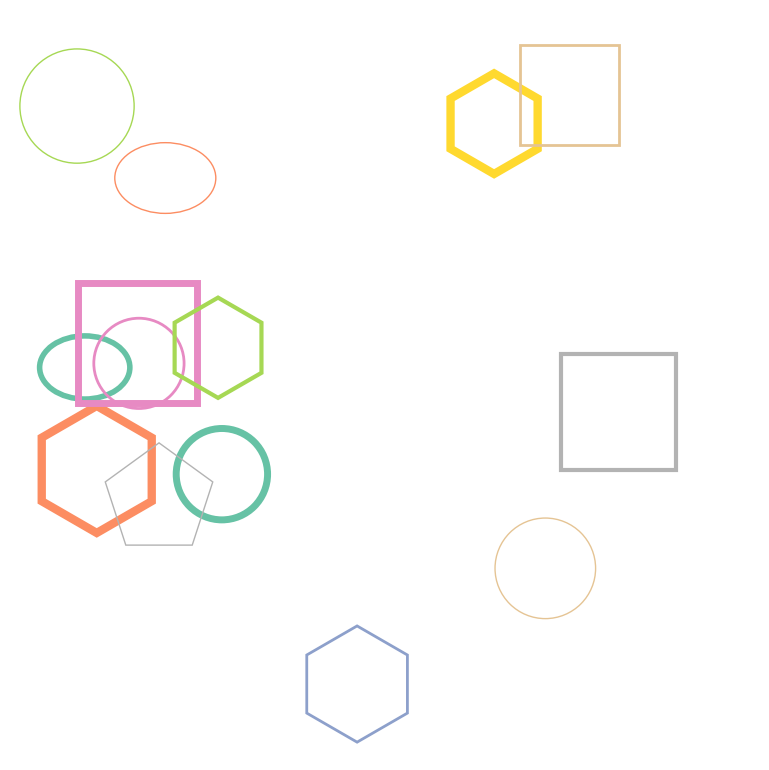[{"shape": "oval", "thickness": 2, "radius": 0.29, "center": [0.11, 0.523]}, {"shape": "circle", "thickness": 2.5, "radius": 0.3, "center": [0.288, 0.384]}, {"shape": "hexagon", "thickness": 3, "radius": 0.41, "center": [0.126, 0.39]}, {"shape": "oval", "thickness": 0.5, "radius": 0.33, "center": [0.215, 0.769]}, {"shape": "hexagon", "thickness": 1, "radius": 0.38, "center": [0.464, 0.112]}, {"shape": "square", "thickness": 2.5, "radius": 0.39, "center": [0.179, 0.554]}, {"shape": "circle", "thickness": 1, "radius": 0.29, "center": [0.18, 0.528]}, {"shape": "circle", "thickness": 0.5, "radius": 0.37, "center": [0.1, 0.862]}, {"shape": "hexagon", "thickness": 1.5, "radius": 0.33, "center": [0.283, 0.548]}, {"shape": "hexagon", "thickness": 3, "radius": 0.33, "center": [0.642, 0.839]}, {"shape": "circle", "thickness": 0.5, "radius": 0.33, "center": [0.708, 0.262]}, {"shape": "square", "thickness": 1, "radius": 0.32, "center": [0.74, 0.877]}, {"shape": "square", "thickness": 1.5, "radius": 0.37, "center": [0.803, 0.465]}, {"shape": "pentagon", "thickness": 0.5, "radius": 0.37, "center": [0.207, 0.351]}]